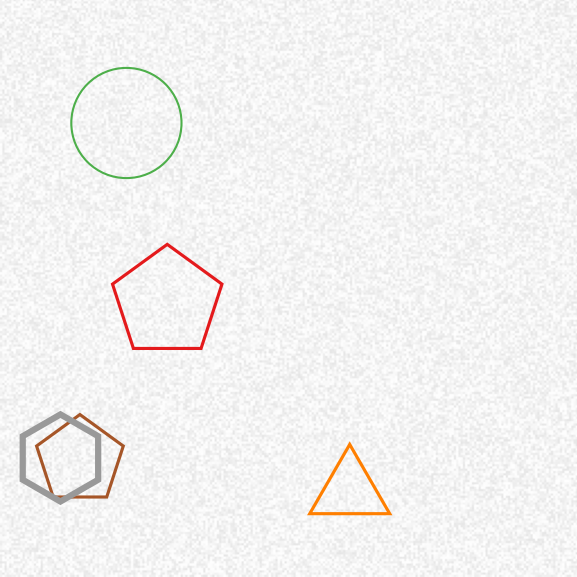[{"shape": "pentagon", "thickness": 1.5, "radius": 0.5, "center": [0.29, 0.476]}, {"shape": "circle", "thickness": 1, "radius": 0.48, "center": [0.219, 0.786]}, {"shape": "triangle", "thickness": 1.5, "radius": 0.4, "center": [0.606, 0.15]}, {"shape": "pentagon", "thickness": 1.5, "radius": 0.39, "center": [0.138, 0.202]}, {"shape": "hexagon", "thickness": 3, "radius": 0.38, "center": [0.105, 0.206]}]